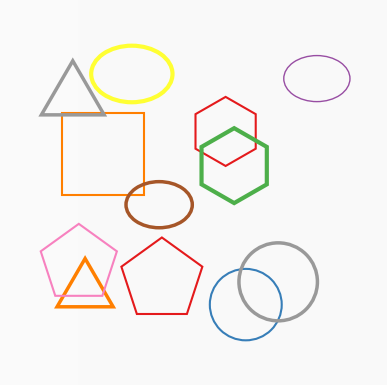[{"shape": "hexagon", "thickness": 1.5, "radius": 0.45, "center": [0.582, 0.659]}, {"shape": "pentagon", "thickness": 1.5, "radius": 0.55, "center": [0.418, 0.273]}, {"shape": "circle", "thickness": 1.5, "radius": 0.46, "center": [0.634, 0.209]}, {"shape": "hexagon", "thickness": 3, "radius": 0.49, "center": [0.604, 0.57]}, {"shape": "oval", "thickness": 1, "radius": 0.43, "center": [0.818, 0.796]}, {"shape": "triangle", "thickness": 2.5, "radius": 0.42, "center": [0.22, 0.245]}, {"shape": "square", "thickness": 1.5, "radius": 0.53, "center": [0.266, 0.6]}, {"shape": "oval", "thickness": 3, "radius": 0.52, "center": [0.34, 0.808]}, {"shape": "oval", "thickness": 2.5, "radius": 0.43, "center": [0.411, 0.468]}, {"shape": "pentagon", "thickness": 1.5, "radius": 0.52, "center": [0.203, 0.315]}, {"shape": "triangle", "thickness": 2.5, "radius": 0.47, "center": [0.188, 0.748]}, {"shape": "circle", "thickness": 2.5, "radius": 0.51, "center": [0.718, 0.268]}]